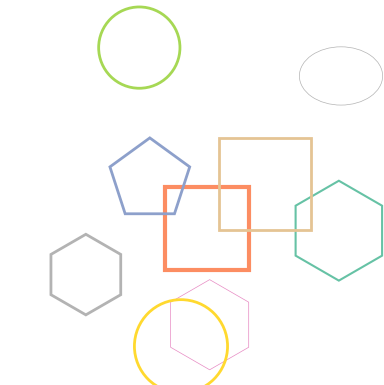[{"shape": "hexagon", "thickness": 1.5, "radius": 0.65, "center": [0.88, 0.401]}, {"shape": "square", "thickness": 3, "radius": 0.54, "center": [0.538, 0.406]}, {"shape": "pentagon", "thickness": 2, "radius": 0.54, "center": [0.389, 0.533]}, {"shape": "hexagon", "thickness": 0.5, "radius": 0.59, "center": [0.545, 0.157]}, {"shape": "circle", "thickness": 2, "radius": 0.53, "center": [0.362, 0.876]}, {"shape": "circle", "thickness": 2, "radius": 0.6, "center": [0.47, 0.101]}, {"shape": "square", "thickness": 2, "radius": 0.6, "center": [0.689, 0.522]}, {"shape": "hexagon", "thickness": 2, "radius": 0.52, "center": [0.223, 0.287]}, {"shape": "oval", "thickness": 0.5, "radius": 0.54, "center": [0.886, 0.803]}]